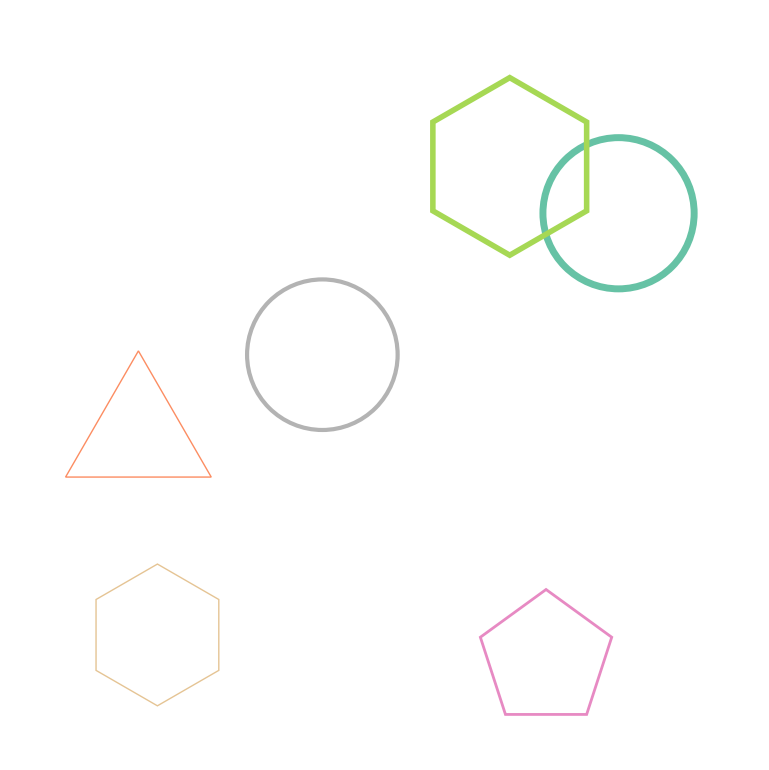[{"shape": "circle", "thickness": 2.5, "radius": 0.49, "center": [0.803, 0.723]}, {"shape": "triangle", "thickness": 0.5, "radius": 0.55, "center": [0.18, 0.435]}, {"shape": "pentagon", "thickness": 1, "radius": 0.45, "center": [0.709, 0.145]}, {"shape": "hexagon", "thickness": 2, "radius": 0.58, "center": [0.662, 0.784]}, {"shape": "hexagon", "thickness": 0.5, "radius": 0.46, "center": [0.204, 0.175]}, {"shape": "circle", "thickness": 1.5, "radius": 0.49, "center": [0.419, 0.539]}]